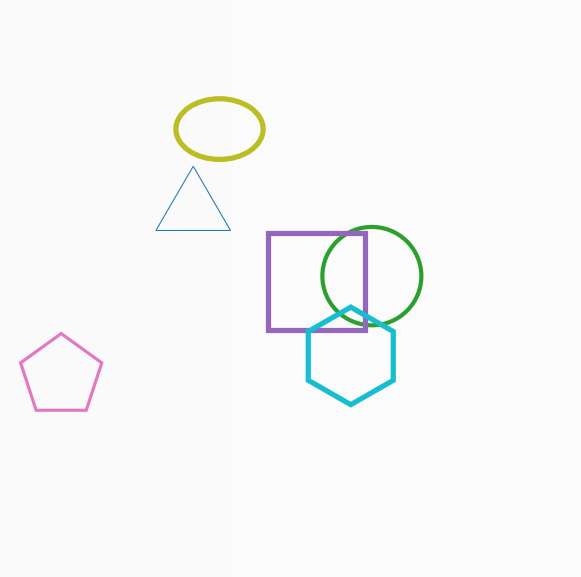[{"shape": "triangle", "thickness": 0.5, "radius": 0.37, "center": [0.332, 0.637]}, {"shape": "circle", "thickness": 2, "radius": 0.43, "center": [0.64, 0.521]}, {"shape": "square", "thickness": 2.5, "radius": 0.42, "center": [0.544, 0.512]}, {"shape": "pentagon", "thickness": 1.5, "radius": 0.37, "center": [0.105, 0.348]}, {"shape": "oval", "thickness": 2.5, "radius": 0.38, "center": [0.378, 0.776]}, {"shape": "hexagon", "thickness": 2.5, "radius": 0.42, "center": [0.603, 0.383]}]